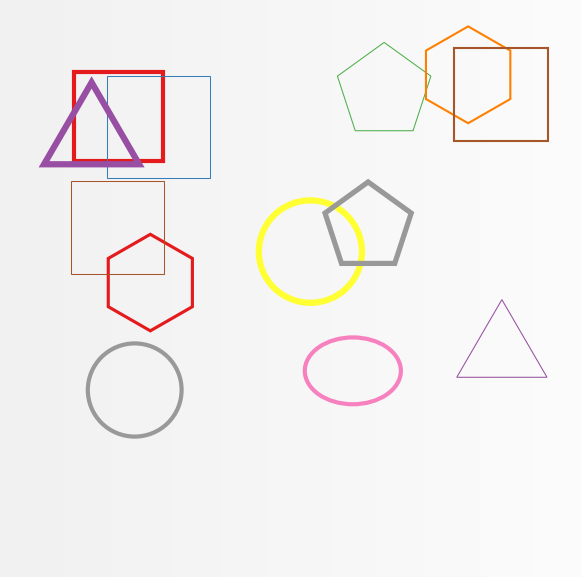[{"shape": "hexagon", "thickness": 1.5, "radius": 0.42, "center": [0.259, 0.51]}, {"shape": "square", "thickness": 2, "radius": 0.38, "center": [0.204, 0.797]}, {"shape": "square", "thickness": 0.5, "radius": 0.44, "center": [0.273, 0.779]}, {"shape": "pentagon", "thickness": 0.5, "radius": 0.42, "center": [0.661, 0.841]}, {"shape": "triangle", "thickness": 3, "radius": 0.47, "center": [0.158, 0.762]}, {"shape": "triangle", "thickness": 0.5, "radius": 0.45, "center": [0.863, 0.391]}, {"shape": "hexagon", "thickness": 1, "radius": 0.42, "center": [0.805, 0.87]}, {"shape": "circle", "thickness": 3, "radius": 0.44, "center": [0.534, 0.563]}, {"shape": "square", "thickness": 1, "radius": 0.4, "center": [0.863, 0.835]}, {"shape": "square", "thickness": 0.5, "radius": 0.4, "center": [0.202, 0.606]}, {"shape": "oval", "thickness": 2, "radius": 0.41, "center": [0.607, 0.357]}, {"shape": "circle", "thickness": 2, "radius": 0.4, "center": [0.232, 0.324]}, {"shape": "pentagon", "thickness": 2.5, "radius": 0.39, "center": [0.633, 0.606]}]